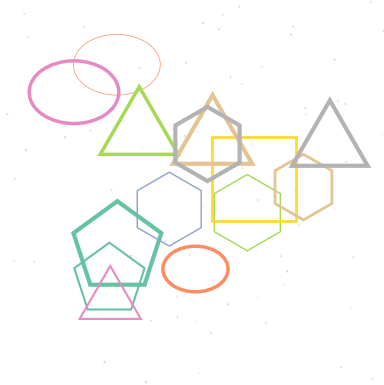[{"shape": "pentagon", "thickness": 1.5, "radius": 0.48, "center": [0.284, 0.274]}, {"shape": "pentagon", "thickness": 3, "radius": 0.6, "center": [0.305, 0.358]}, {"shape": "oval", "thickness": 0.5, "radius": 0.56, "center": [0.303, 0.832]}, {"shape": "oval", "thickness": 2.5, "radius": 0.42, "center": [0.508, 0.301]}, {"shape": "hexagon", "thickness": 1, "radius": 0.48, "center": [0.44, 0.457]}, {"shape": "triangle", "thickness": 1.5, "radius": 0.46, "center": [0.286, 0.218]}, {"shape": "oval", "thickness": 2.5, "radius": 0.58, "center": [0.192, 0.761]}, {"shape": "hexagon", "thickness": 1, "radius": 0.49, "center": [0.642, 0.448]}, {"shape": "triangle", "thickness": 2.5, "radius": 0.58, "center": [0.362, 0.658]}, {"shape": "square", "thickness": 2, "radius": 0.54, "center": [0.66, 0.535]}, {"shape": "hexagon", "thickness": 2, "radius": 0.43, "center": [0.788, 0.514]}, {"shape": "triangle", "thickness": 3, "radius": 0.59, "center": [0.552, 0.634]}, {"shape": "triangle", "thickness": 3, "radius": 0.57, "center": [0.857, 0.626]}, {"shape": "hexagon", "thickness": 3, "radius": 0.48, "center": [0.539, 0.626]}]